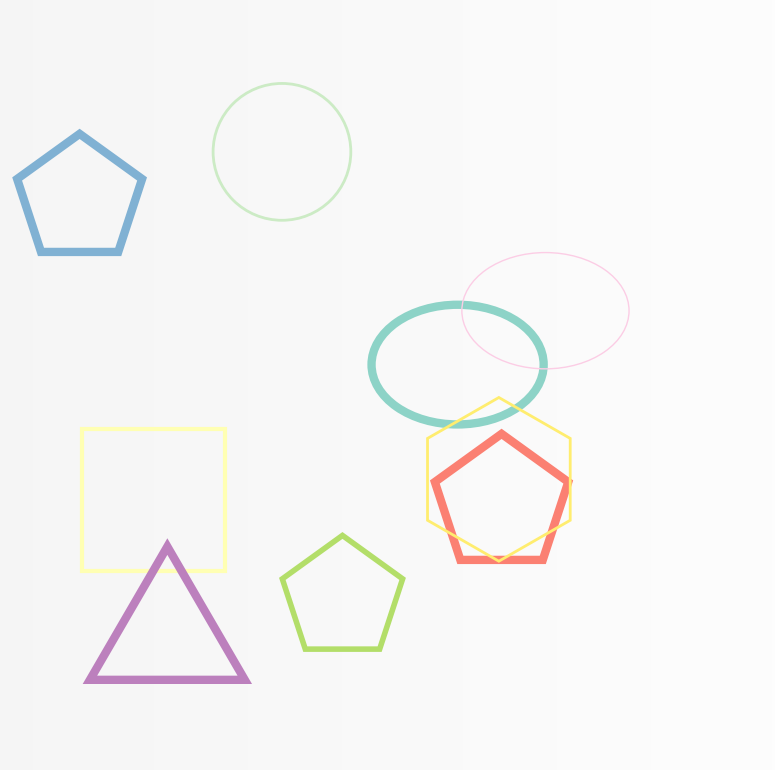[{"shape": "oval", "thickness": 3, "radius": 0.56, "center": [0.59, 0.526]}, {"shape": "square", "thickness": 1.5, "radius": 0.46, "center": [0.198, 0.351]}, {"shape": "pentagon", "thickness": 3, "radius": 0.45, "center": [0.647, 0.346]}, {"shape": "pentagon", "thickness": 3, "radius": 0.42, "center": [0.103, 0.741]}, {"shape": "pentagon", "thickness": 2, "radius": 0.41, "center": [0.442, 0.223]}, {"shape": "oval", "thickness": 0.5, "radius": 0.54, "center": [0.704, 0.596]}, {"shape": "triangle", "thickness": 3, "radius": 0.58, "center": [0.216, 0.175]}, {"shape": "circle", "thickness": 1, "radius": 0.44, "center": [0.364, 0.803]}, {"shape": "hexagon", "thickness": 1, "radius": 0.53, "center": [0.644, 0.377]}]